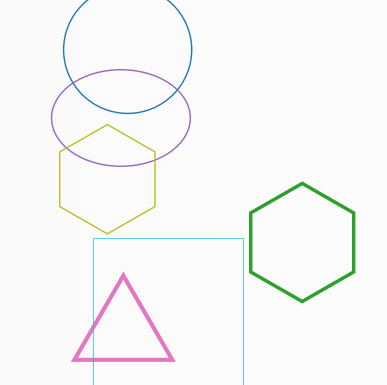[{"shape": "circle", "thickness": 1, "radius": 0.83, "center": [0.329, 0.871]}, {"shape": "hexagon", "thickness": 2.5, "radius": 0.77, "center": [0.78, 0.37]}, {"shape": "oval", "thickness": 1, "radius": 0.9, "center": [0.312, 0.694]}, {"shape": "triangle", "thickness": 3, "radius": 0.73, "center": [0.318, 0.138]}, {"shape": "hexagon", "thickness": 1, "radius": 0.71, "center": [0.277, 0.534]}, {"shape": "square", "thickness": 0.5, "radius": 0.97, "center": [0.433, 0.189]}]